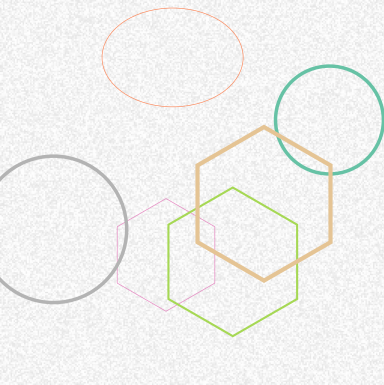[{"shape": "circle", "thickness": 2.5, "radius": 0.7, "center": [0.856, 0.688]}, {"shape": "oval", "thickness": 0.5, "radius": 0.92, "center": [0.448, 0.851]}, {"shape": "hexagon", "thickness": 0.5, "radius": 0.73, "center": [0.431, 0.338]}, {"shape": "hexagon", "thickness": 1.5, "radius": 0.96, "center": [0.605, 0.32]}, {"shape": "hexagon", "thickness": 3, "radius": 1.0, "center": [0.686, 0.471]}, {"shape": "circle", "thickness": 2.5, "radius": 0.95, "center": [0.139, 0.404]}]